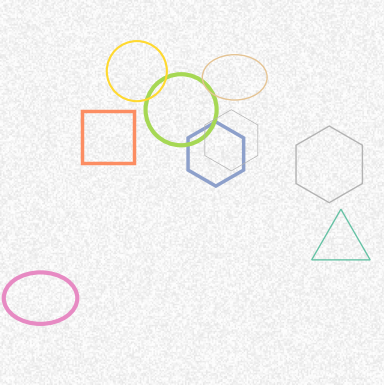[{"shape": "triangle", "thickness": 1, "radius": 0.44, "center": [0.885, 0.369]}, {"shape": "square", "thickness": 2.5, "radius": 0.34, "center": [0.281, 0.645]}, {"shape": "hexagon", "thickness": 2.5, "radius": 0.42, "center": [0.561, 0.6]}, {"shape": "oval", "thickness": 3, "radius": 0.48, "center": [0.105, 0.226]}, {"shape": "circle", "thickness": 3, "radius": 0.46, "center": [0.47, 0.715]}, {"shape": "circle", "thickness": 1.5, "radius": 0.39, "center": [0.355, 0.815]}, {"shape": "oval", "thickness": 1, "radius": 0.42, "center": [0.61, 0.799]}, {"shape": "hexagon", "thickness": 1, "radius": 0.5, "center": [0.855, 0.573]}, {"shape": "hexagon", "thickness": 0.5, "radius": 0.4, "center": [0.601, 0.636]}]